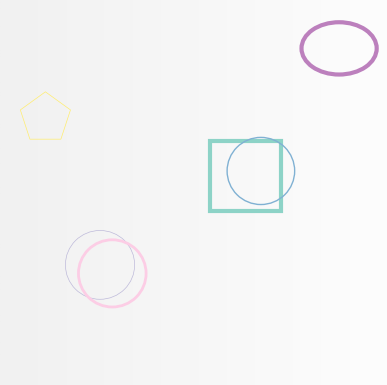[{"shape": "square", "thickness": 3, "radius": 0.45, "center": [0.634, 0.543]}, {"shape": "circle", "thickness": 0.5, "radius": 0.45, "center": [0.258, 0.312]}, {"shape": "circle", "thickness": 1, "radius": 0.44, "center": [0.673, 0.556]}, {"shape": "circle", "thickness": 2, "radius": 0.44, "center": [0.29, 0.29]}, {"shape": "oval", "thickness": 3, "radius": 0.49, "center": [0.875, 0.874]}, {"shape": "pentagon", "thickness": 0.5, "radius": 0.34, "center": [0.117, 0.694]}]